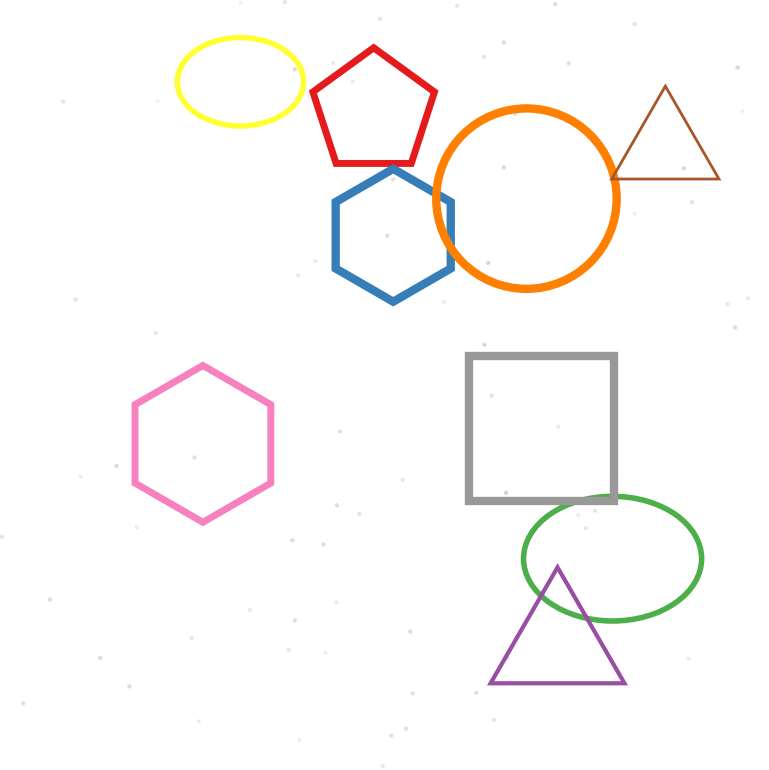[{"shape": "pentagon", "thickness": 2.5, "radius": 0.42, "center": [0.485, 0.855]}, {"shape": "hexagon", "thickness": 3, "radius": 0.43, "center": [0.511, 0.694]}, {"shape": "oval", "thickness": 2, "radius": 0.58, "center": [0.796, 0.274]}, {"shape": "triangle", "thickness": 1.5, "radius": 0.5, "center": [0.724, 0.163]}, {"shape": "circle", "thickness": 3, "radius": 0.59, "center": [0.684, 0.742]}, {"shape": "oval", "thickness": 2, "radius": 0.41, "center": [0.312, 0.894]}, {"shape": "triangle", "thickness": 1, "radius": 0.4, "center": [0.864, 0.808]}, {"shape": "hexagon", "thickness": 2.5, "radius": 0.51, "center": [0.264, 0.424]}, {"shape": "square", "thickness": 3, "radius": 0.47, "center": [0.703, 0.444]}]